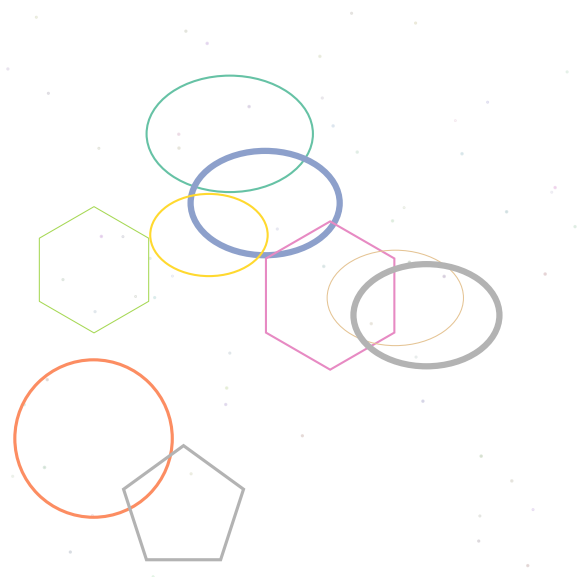[{"shape": "oval", "thickness": 1, "radius": 0.72, "center": [0.398, 0.767]}, {"shape": "circle", "thickness": 1.5, "radius": 0.68, "center": [0.162, 0.24]}, {"shape": "oval", "thickness": 3, "radius": 0.65, "center": [0.459, 0.648]}, {"shape": "hexagon", "thickness": 1, "radius": 0.64, "center": [0.572, 0.487]}, {"shape": "hexagon", "thickness": 0.5, "radius": 0.55, "center": [0.163, 0.532]}, {"shape": "oval", "thickness": 1, "radius": 0.51, "center": [0.362, 0.592]}, {"shape": "oval", "thickness": 0.5, "radius": 0.59, "center": [0.685, 0.483]}, {"shape": "oval", "thickness": 3, "radius": 0.63, "center": [0.738, 0.453]}, {"shape": "pentagon", "thickness": 1.5, "radius": 0.55, "center": [0.318, 0.118]}]